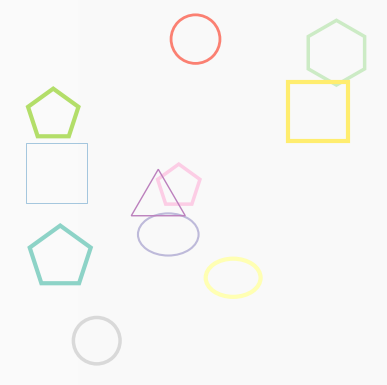[{"shape": "pentagon", "thickness": 3, "radius": 0.41, "center": [0.155, 0.331]}, {"shape": "oval", "thickness": 3, "radius": 0.35, "center": [0.602, 0.279]}, {"shape": "oval", "thickness": 1.5, "radius": 0.39, "center": [0.434, 0.391]}, {"shape": "circle", "thickness": 2, "radius": 0.32, "center": [0.505, 0.898]}, {"shape": "square", "thickness": 0.5, "radius": 0.39, "center": [0.146, 0.55]}, {"shape": "pentagon", "thickness": 3, "radius": 0.34, "center": [0.137, 0.701]}, {"shape": "pentagon", "thickness": 2.5, "radius": 0.29, "center": [0.461, 0.516]}, {"shape": "circle", "thickness": 2.5, "radius": 0.3, "center": [0.25, 0.115]}, {"shape": "triangle", "thickness": 1, "radius": 0.4, "center": [0.408, 0.48]}, {"shape": "hexagon", "thickness": 2.5, "radius": 0.42, "center": [0.868, 0.863]}, {"shape": "square", "thickness": 3, "radius": 0.38, "center": [0.82, 0.71]}]